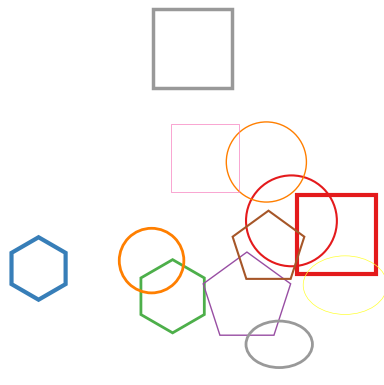[{"shape": "square", "thickness": 3, "radius": 0.52, "center": [0.873, 0.391]}, {"shape": "circle", "thickness": 1.5, "radius": 0.59, "center": [0.757, 0.426]}, {"shape": "hexagon", "thickness": 3, "radius": 0.41, "center": [0.1, 0.303]}, {"shape": "hexagon", "thickness": 2, "radius": 0.48, "center": [0.448, 0.231]}, {"shape": "pentagon", "thickness": 1, "radius": 0.6, "center": [0.641, 0.226]}, {"shape": "circle", "thickness": 2, "radius": 0.42, "center": [0.394, 0.323]}, {"shape": "circle", "thickness": 1, "radius": 0.52, "center": [0.692, 0.579]}, {"shape": "oval", "thickness": 0.5, "radius": 0.54, "center": [0.896, 0.259]}, {"shape": "pentagon", "thickness": 1.5, "radius": 0.49, "center": [0.697, 0.355]}, {"shape": "square", "thickness": 0.5, "radius": 0.44, "center": [0.533, 0.591]}, {"shape": "square", "thickness": 2.5, "radius": 0.51, "center": [0.501, 0.874]}, {"shape": "oval", "thickness": 2, "radius": 0.43, "center": [0.725, 0.106]}]